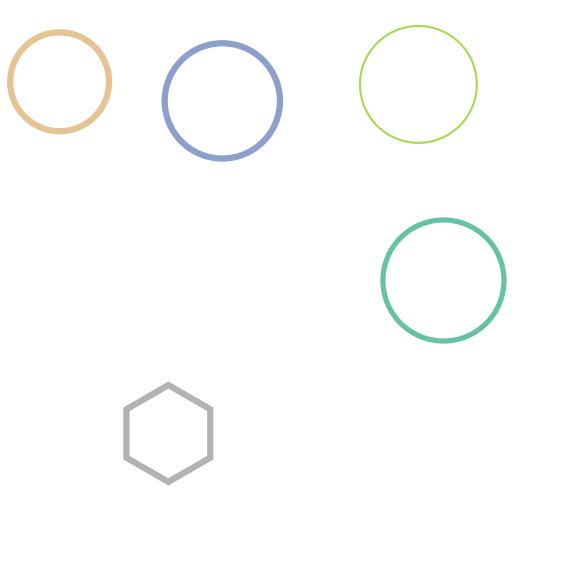[{"shape": "circle", "thickness": 2.5, "radius": 0.52, "center": [0.768, 0.513]}, {"shape": "circle", "thickness": 3, "radius": 0.5, "center": [0.385, 0.824]}, {"shape": "circle", "thickness": 1, "radius": 0.51, "center": [0.724, 0.853]}, {"shape": "circle", "thickness": 3, "radius": 0.43, "center": [0.103, 0.858]}, {"shape": "hexagon", "thickness": 3, "radius": 0.42, "center": [0.292, 0.249]}]